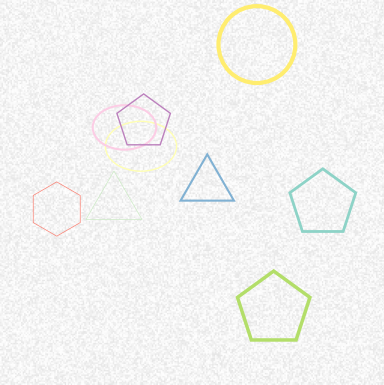[{"shape": "pentagon", "thickness": 2, "radius": 0.45, "center": [0.838, 0.472]}, {"shape": "oval", "thickness": 1, "radius": 0.46, "center": [0.366, 0.62]}, {"shape": "hexagon", "thickness": 0.5, "radius": 0.35, "center": [0.147, 0.457]}, {"shape": "triangle", "thickness": 1.5, "radius": 0.4, "center": [0.538, 0.519]}, {"shape": "pentagon", "thickness": 2.5, "radius": 0.49, "center": [0.711, 0.197]}, {"shape": "oval", "thickness": 1.5, "radius": 0.41, "center": [0.323, 0.669]}, {"shape": "pentagon", "thickness": 1, "radius": 0.37, "center": [0.373, 0.683]}, {"shape": "triangle", "thickness": 0.5, "radius": 0.42, "center": [0.296, 0.472]}, {"shape": "circle", "thickness": 3, "radius": 0.5, "center": [0.667, 0.884]}]